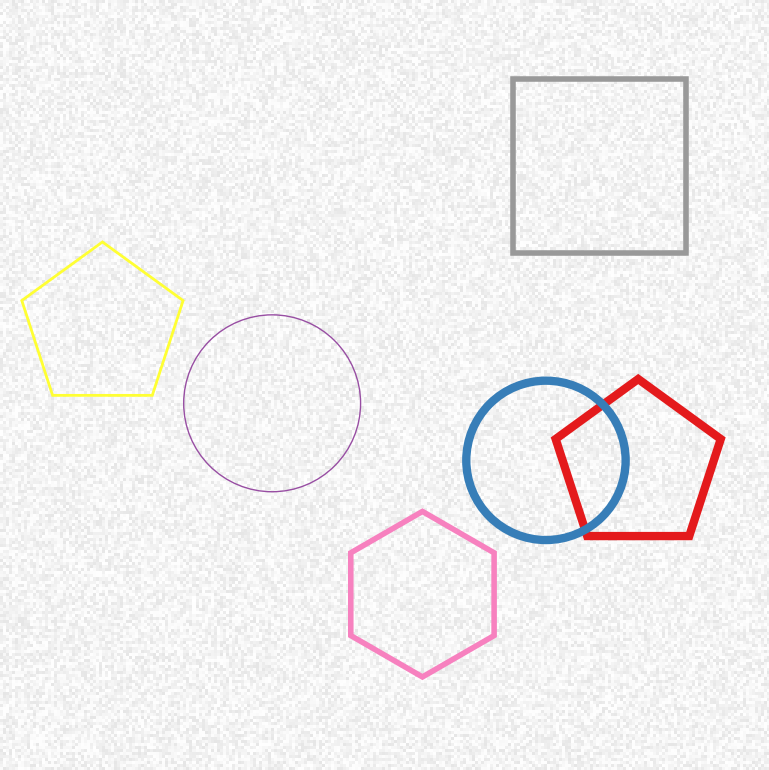[{"shape": "pentagon", "thickness": 3, "radius": 0.56, "center": [0.829, 0.395]}, {"shape": "circle", "thickness": 3, "radius": 0.52, "center": [0.709, 0.402]}, {"shape": "circle", "thickness": 0.5, "radius": 0.57, "center": [0.353, 0.476]}, {"shape": "pentagon", "thickness": 1, "radius": 0.55, "center": [0.133, 0.576]}, {"shape": "hexagon", "thickness": 2, "radius": 0.54, "center": [0.549, 0.228]}, {"shape": "square", "thickness": 2, "radius": 0.56, "center": [0.778, 0.784]}]